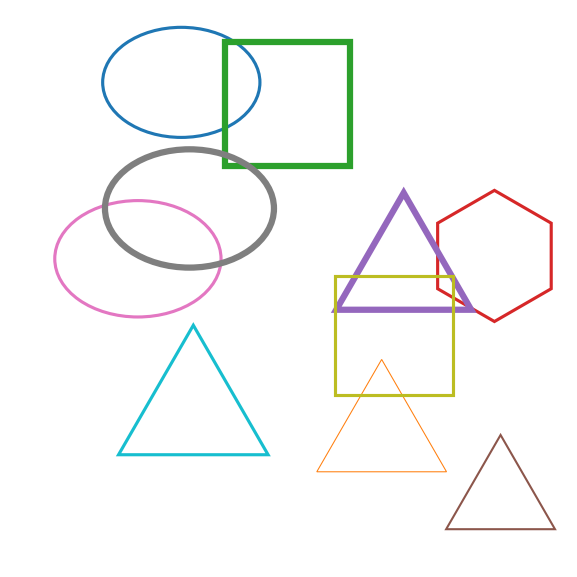[{"shape": "oval", "thickness": 1.5, "radius": 0.68, "center": [0.314, 0.857]}, {"shape": "triangle", "thickness": 0.5, "radius": 0.65, "center": [0.661, 0.247]}, {"shape": "square", "thickness": 3, "radius": 0.54, "center": [0.498, 0.819]}, {"shape": "hexagon", "thickness": 1.5, "radius": 0.57, "center": [0.856, 0.556]}, {"shape": "triangle", "thickness": 3, "radius": 0.67, "center": [0.699, 0.53]}, {"shape": "triangle", "thickness": 1, "radius": 0.54, "center": [0.867, 0.137]}, {"shape": "oval", "thickness": 1.5, "radius": 0.72, "center": [0.239, 0.551]}, {"shape": "oval", "thickness": 3, "radius": 0.73, "center": [0.328, 0.638]}, {"shape": "square", "thickness": 1.5, "radius": 0.51, "center": [0.682, 0.418]}, {"shape": "triangle", "thickness": 1.5, "radius": 0.75, "center": [0.335, 0.286]}]